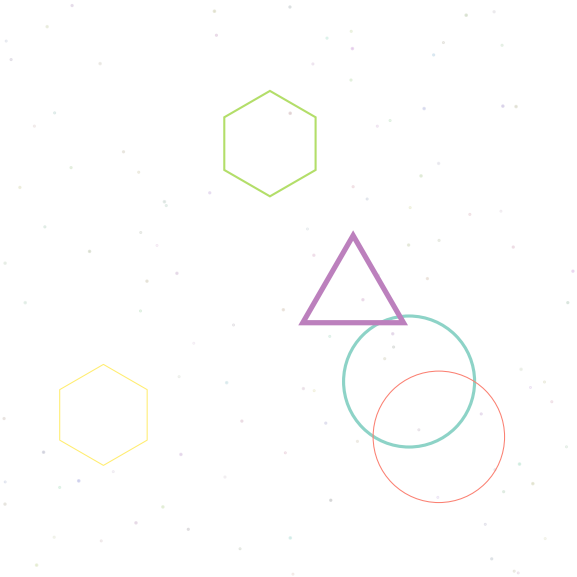[{"shape": "circle", "thickness": 1.5, "radius": 0.57, "center": [0.708, 0.339]}, {"shape": "circle", "thickness": 0.5, "radius": 0.57, "center": [0.76, 0.243]}, {"shape": "hexagon", "thickness": 1, "radius": 0.46, "center": [0.467, 0.75]}, {"shape": "triangle", "thickness": 2.5, "radius": 0.5, "center": [0.611, 0.491]}, {"shape": "hexagon", "thickness": 0.5, "radius": 0.44, "center": [0.179, 0.281]}]